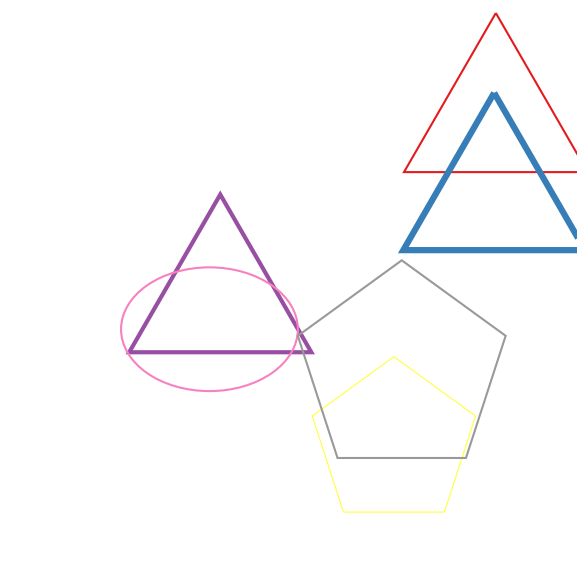[{"shape": "triangle", "thickness": 1, "radius": 0.92, "center": [0.859, 0.793]}, {"shape": "triangle", "thickness": 3, "radius": 0.91, "center": [0.856, 0.657]}, {"shape": "triangle", "thickness": 2, "radius": 0.91, "center": [0.381, 0.48]}, {"shape": "pentagon", "thickness": 0.5, "radius": 0.74, "center": [0.682, 0.233]}, {"shape": "oval", "thickness": 1, "radius": 0.77, "center": [0.363, 0.429]}, {"shape": "pentagon", "thickness": 1, "radius": 0.95, "center": [0.696, 0.359]}]